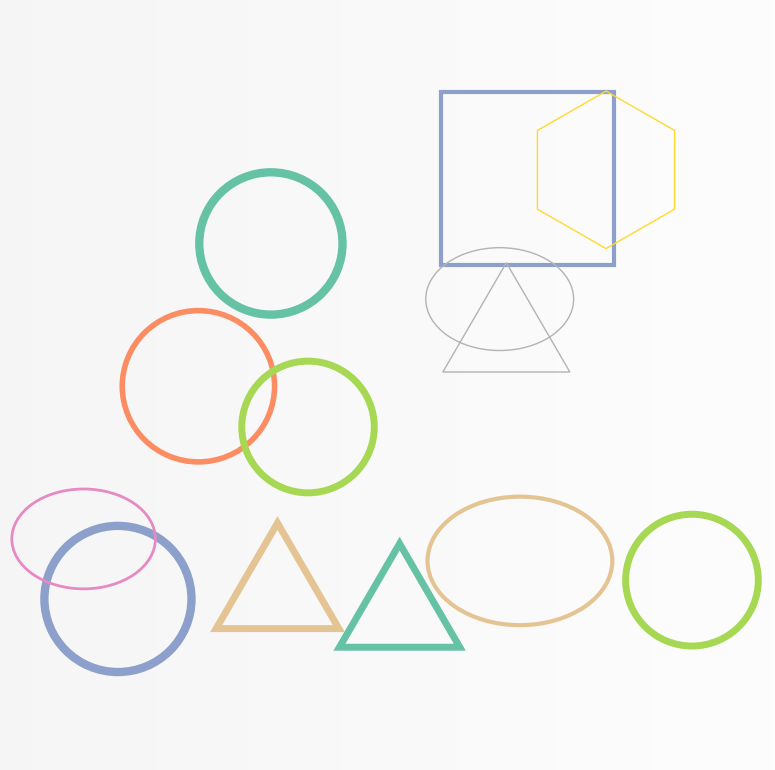[{"shape": "circle", "thickness": 3, "radius": 0.46, "center": [0.35, 0.684]}, {"shape": "triangle", "thickness": 2.5, "radius": 0.45, "center": [0.516, 0.204]}, {"shape": "circle", "thickness": 2, "radius": 0.49, "center": [0.256, 0.498]}, {"shape": "circle", "thickness": 3, "radius": 0.47, "center": [0.152, 0.222]}, {"shape": "square", "thickness": 1.5, "radius": 0.56, "center": [0.68, 0.768]}, {"shape": "oval", "thickness": 1, "radius": 0.46, "center": [0.108, 0.3]}, {"shape": "circle", "thickness": 2.5, "radius": 0.43, "center": [0.397, 0.445]}, {"shape": "circle", "thickness": 2.5, "radius": 0.43, "center": [0.893, 0.247]}, {"shape": "hexagon", "thickness": 0.5, "radius": 0.51, "center": [0.782, 0.779]}, {"shape": "oval", "thickness": 1.5, "radius": 0.6, "center": [0.671, 0.272]}, {"shape": "triangle", "thickness": 2.5, "radius": 0.46, "center": [0.358, 0.229]}, {"shape": "triangle", "thickness": 0.5, "radius": 0.47, "center": [0.653, 0.564]}, {"shape": "oval", "thickness": 0.5, "radius": 0.48, "center": [0.645, 0.612]}]